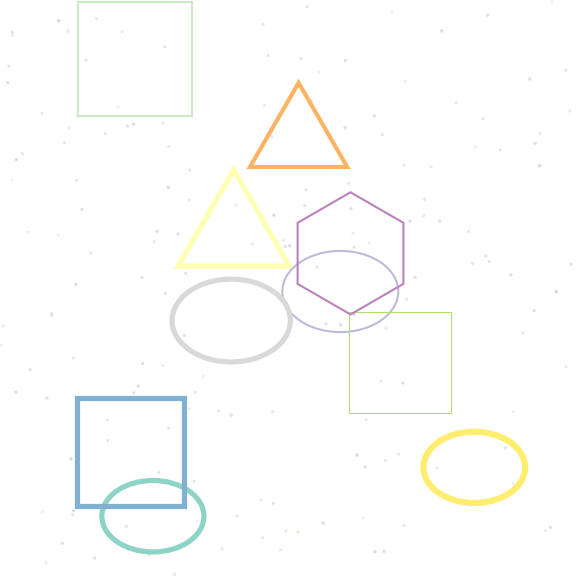[{"shape": "oval", "thickness": 2.5, "radius": 0.44, "center": [0.265, 0.105]}, {"shape": "triangle", "thickness": 2.5, "radius": 0.56, "center": [0.405, 0.594]}, {"shape": "oval", "thickness": 1, "radius": 0.5, "center": [0.589, 0.494]}, {"shape": "square", "thickness": 2.5, "radius": 0.46, "center": [0.226, 0.216]}, {"shape": "triangle", "thickness": 2, "radius": 0.49, "center": [0.517, 0.759]}, {"shape": "square", "thickness": 0.5, "radius": 0.44, "center": [0.692, 0.371]}, {"shape": "oval", "thickness": 2.5, "radius": 0.51, "center": [0.4, 0.444]}, {"shape": "hexagon", "thickness": 1, "radius": 0.53, "center": [0.607, 0.56]}, {"shape": "square", "thickness": 1, "radius": 0.49, "center": [0.234, 0.897]}, {"shape": "oval", "thickness": 3, "radius": 0.44, "center": [0.821, 0.19]}]